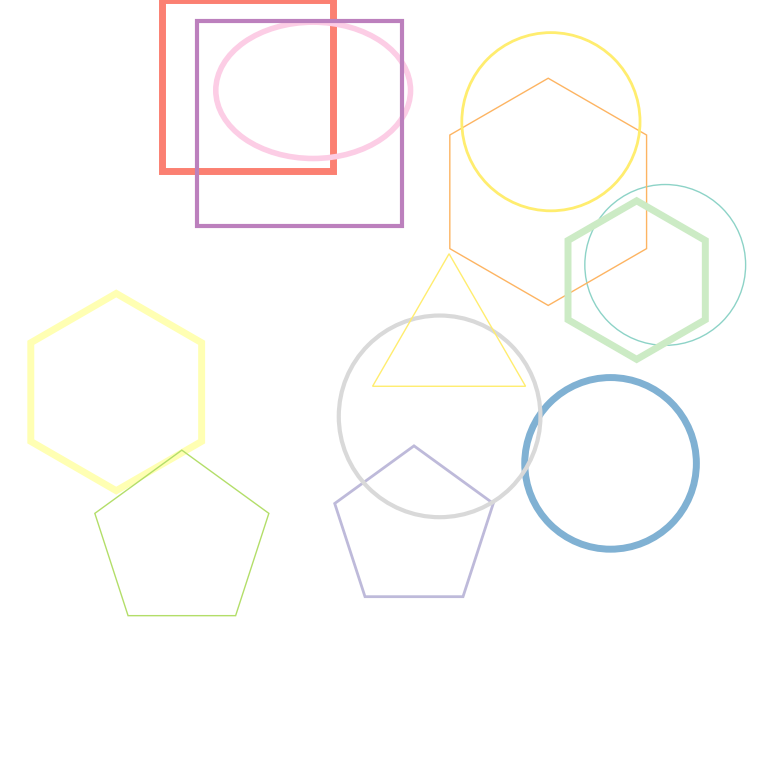[{"shape": "circle", "thickness": 0.5, "radius": 0.52, "center": [0.864, 0.656]}, {"shape": "hexagon", "thickness": 2.5, "radius": 0.64, "center": [0.151, 0.491]}, {"shape": "pentagon", "thickness": 1, "radius": 0.54, "center": [0.538, 0.313]}, {"shape": "square", "thickness": 2.5, "radius": 0.55, "center": [0.322, 0.889]}, {"shape": "circle", "thickness": 2.5, "radius": 0.56, "center": [0.793, 0.398]}, {"shape": "hexagon", "thickness": 0.5, "radius": 0.74, "center": [0.712, 0.751]}, {"shape": "pentagon", "thickness": 0.5, "radius": 0.59, "center": [0.236, 0.297]}, {"shape": "oval", "thickness": 2, "radius": 0.63, "center": [0.407, 0.883]}, {"shape": "circle", "thickness": 1.5, "radius": 0.65, "center": [0.571, 0.459]}, {"shape": "square", "thickness": 1.5, "radius": 0.66, "center": [0.389, 0.84]}, {"shape": "hexagon", "thickness": 2.5, "radius": 0.51, "center": [0.827, 0.636]}, {"shape": "circle", "thickness": 1, "radius": 0.58, "center": [0.715, 0.842]}, {"shape": "triangle", "thickness": 0.5, "radius": 0.57, "center": [0.583, 0.556]}]